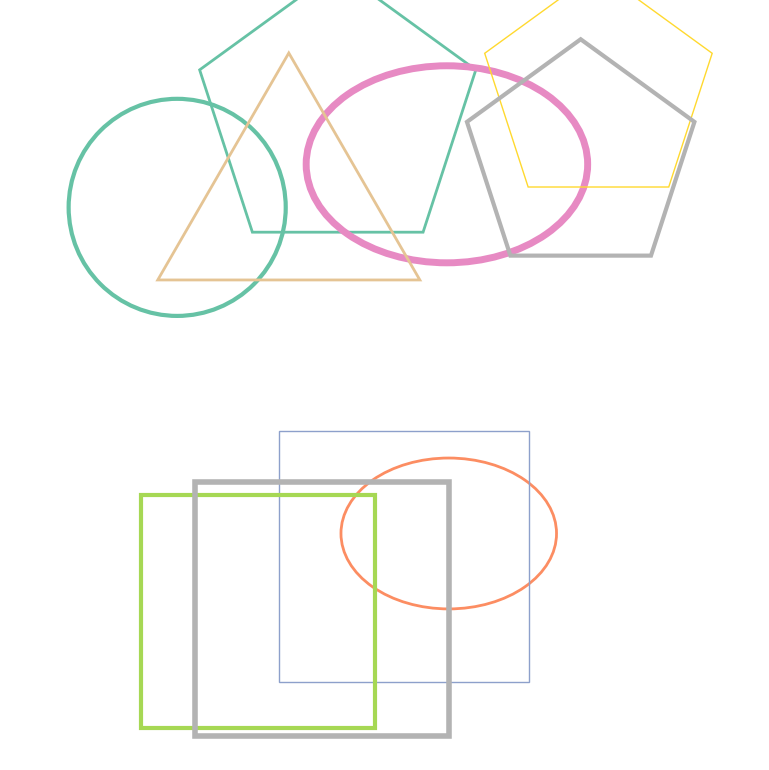[{"shape": "circle", "thickness": 1.5, "radius": 0.7, "center": [0.23, 0.731]}, {"shape": "pentagon", "thickness": 1, "radius": 0.94, "center": [0.439, 0.851]}, {"shape": "oval", "thickness": 1, "radius": 0.7, "center": [0.583, 0.307]}, {"shape": "square", "thickness": 0.5, "radius": 0.81, "center": [0.525, 0.277]}, {"shape": "oval", "thickness": 2.5, "radius": 0.91, "center": [0.58, 0.787]}, {"shape": "square", "thickness": 1.5, "radius": 0.76, "center": [0.335, 0.206]}, {"shape": "pentagon", "thickness": 0.5, "radius": 0.78, "center": [0.777, 0.883]}, {"shape": "triangle", "thickness": 1, "radius": 0.98, "center": [0.375, 0.735]}, {"shape": "pentagon", "thickness": 1.5, "radius": 0.78, "center": [0.754, 0.794]}, {"shape": "square", "thickness": 2, "radius": 0.82, "center": [0.418, 0.209]}]